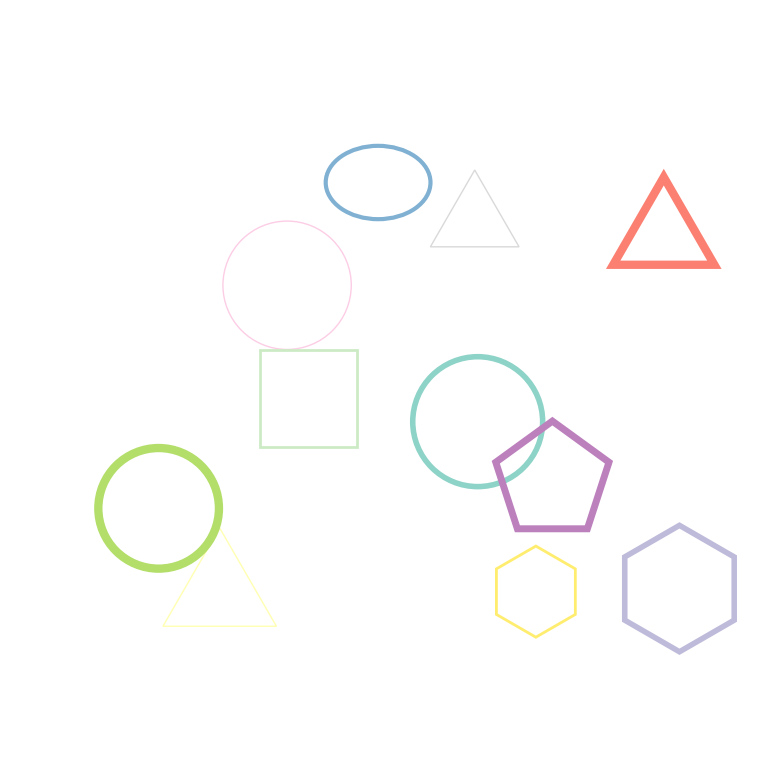[{"shape": "circle", "thickness": 2, "radius": 0.42, "center": [0.62, 0.452]}, {"shape": "triangle", "thickness": 0.5, "radius": 0.43, "center": [0.285, 0.229]}, {"shape": "hexagon", "thickness": 2, "radius": 0.41, "center": [0.882, 0.236]}, {"shape": "triangle", "thickness": 3, "radius": 0.38, "center": [0.862, 0.694]}, {"shape": "oval", "thickness": 1.5, "radius": 0.34, "center": [0.491, 0.763]}, {"shape": "circle", "thickness": 3, "radius": 0.39, "center": [0.206, 0.34]}, {"shape": "circle", "thickness": 0.5, "radius": 0.42, "center": [0.373, 0.63]}, {"shape": "triangle", "thickness": 0.5, "radius": 0.33, "center": [0.617, 0.713]}, {"shape": "pentagon", "thickness": 2.5, "radius": 0.39, "center": [0.717, 0.376]}, {"shape": "square", "thickness": 1, "radius": 0.32, "center": [0.401, 0.482]}, {"shape": "hexagon", "thickness": 1, "radius": 0.3, "center": [0.696, 0.232]}]